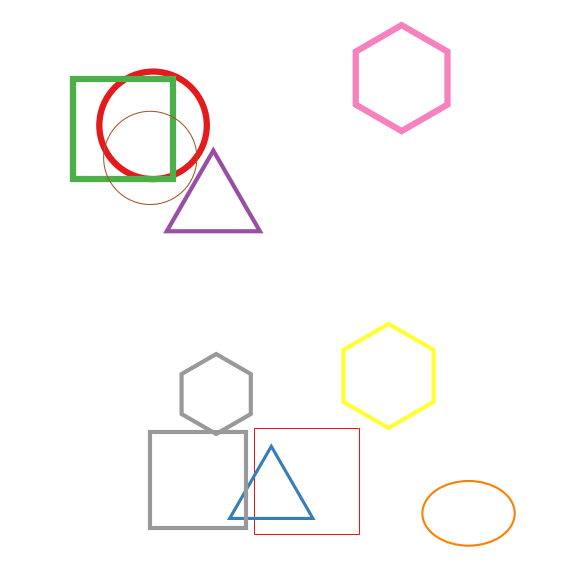[{"shape": "square", "thickness": 0.5, "radius": 0.46, "center": [0.531, 0.166]}, {"shape": "circle", "thickness": 3, "radius": 0.47, "center": [0.265, 0.782]}, {"shape": "triangle", "thickness": 1.5, "radius": 0.42, "center": [0.47, 0.143]}, {"shape": "square", "thickness": 3, "radius": 0.43, "center": [0.214, 0.776]}, {"shape": "triangle", "thickness": 2, "radius": 0.47, "center": [0.369, 0.645]}, {"shape": "oval", "thickness": 1, "radius": 0.4, "center": [0.811, 0.11]}, {"shape": "hexagon", "thickness": 2, "radius": 0.45, "center": [0.673, 0.348]}, {"shape": "circle", "thickness": 0.5, "radius": 0.4, "center": [0.26, 0.726]}, {"shape": "hexagon", "thickness": 3, "radius": 0.46, "center": [0.695, 0.864]}, {"shape": "square", "thickness": 2, "radius": 0.41, "center": [0.343, 0.169]}, {"shape": "hexagon", "thickness": 2, "radius": 0.35, "center": [0.374, 0.317]}]